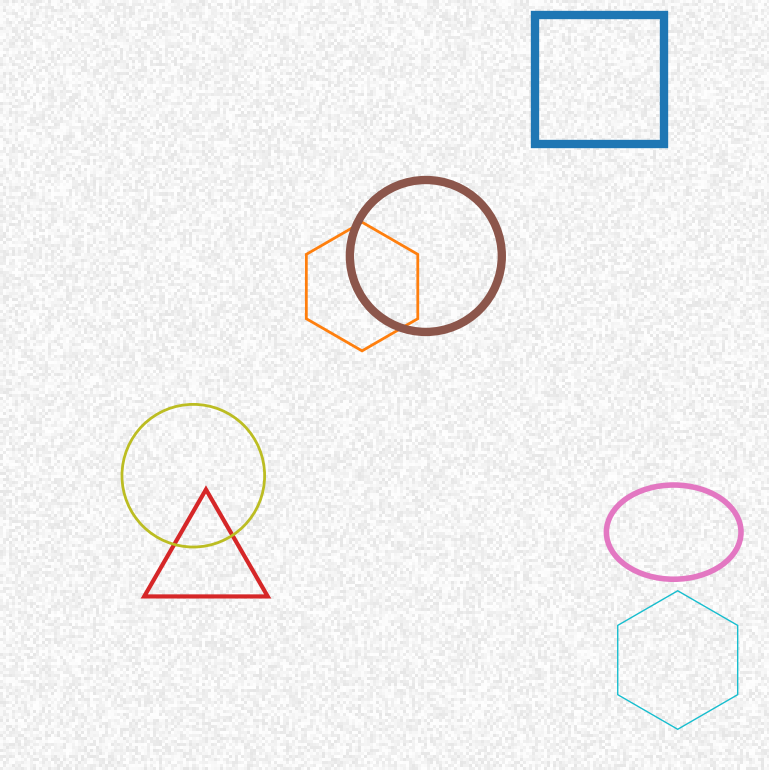[{"shape": "square", "thickness": 3, "radius": 0.42, "center": [0.779, 0.896]}, {"shape": "hexagon", "thickness": 1, "radius": 0.42, "center": [0.47, 0.628]}, {"shape": "triangle", "thickness": 1.5, "radius": 0.46, "center": [0.267, 0.272]}, {"shape": "circle", "thickness": 3, "radius": 0.49, "center": [0.553, 0.668]}, {"shape": "oval", "thickness": 2, "radius": 0.44, "center": [0.875, 0.309]}, {"shape": "circle", "thickness": 1, "radius": 0.46, "center": [0.251, 0.382]}, {"shape": "hexagon", "thickness": 0.5, "radius": 0.45, "center": [0.88, 0.143]}]